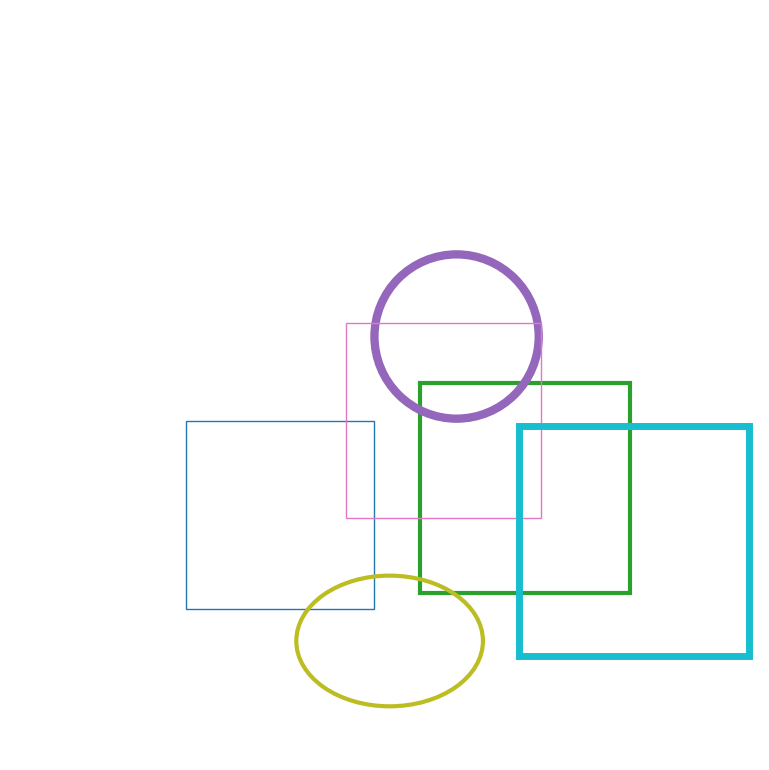[{"shape": "square", "thickness": 0.5, "radius": 0.61, "center": [0.364, 0.331]}, {"shape": "square", "thickness": 1.5, "radius": 0.68, "center": [0.682, 0.366]}, {"shape": "circle", "thickness": 3, "radius": 0.53, "center": [0.593, 0.563]}, {"shape": "square", "thickness": 0.5, "radius": 0.63, "center": [0.576, 0.454]}, {"shape": "oval", "thickness": 1.5, "radius": 0.61, "center": [0.506, 0.168]}, {"shape": "square", "thickness": 2.5, "radius": 0.75, "center": [0.823, 0.297]}]